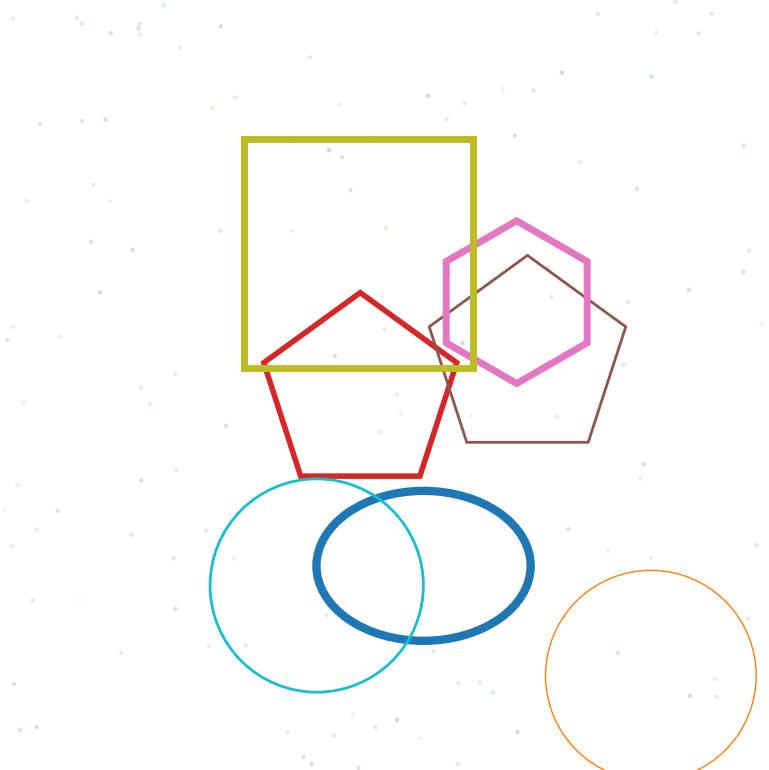[{"shape": "oval", "thickness": 3, "radius": 0.7, "center": [0.55, 0.265]}, {"shape": "circle", "thickness": 0.5, "radius": 0.68, "center": [0.845, 0.123]}, {"shape": "pentagon", "thickness": 2, "radius": 0.66, "center": [0.468, 0.488]}, {"shape": "pentagon", "thickness": 1, "radius": 0.67, "center": [0.685, 0.534]}, {"shape": "hexagon", "thickness": 2.5, "radius": 0.53, "center": [0.671, 0.608]}, {"shape": "square", "thickness": 2.5, "radius": 0.74, "center": [0.465, 0.67]}, {"shape": "circle", "thickness": 1, "radius": 0.69, "center": [0.411, 0.24]}]